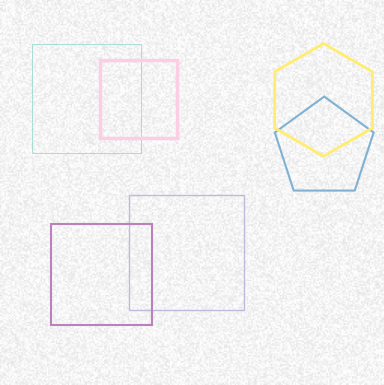[{"shape": "square", "thickness": 0.5, "radius": 0.71, "center": [0.226, 0.745]}, {"shape": "square", "thickness": 1, "radius": 0.75, "center": [0.486, 0.343]}, {"shape": "pentagon", "thickness": 1.5, "radius": 0.67, "center": [0.842, 0.614]}, {"shape": "square", "thickness": 2.5, "radius": 0.51, "center": [0.359, 0.742]}, {"shape": "square", "thickness": 1.5, "radius": 0.65, "center": [0.263, 0.286]}, {"shape": "hexagon", "thickness": 2, "radius": 0.73, "center": [0.84, 0.741]}]